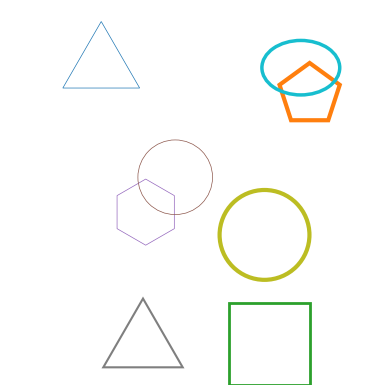[{"shape": "triangle", "thickness": 0.5, "radius": 0.58, "center": [0.263, 0.829]}, {"shape": "pentagon", "thickness": 3, "radius": 0.41, "center": [0.804, 0.754]}, {"shape": "square", "thickness": 2, "radius": 0.53, "center": [0.7, 0.107]}, {"shape": "hexagon", "thickness": 0.5, "radius": 0.43, "center": [0.378, 0.449]}, {"shape": "circle", "thickness": 0.5, "radius": 0.48, "center": [0.455, 0.54]}, {"shape": "triangle", "thickness": 1.5, "radius": 0.6, "center": [0.371, 0.105]}, {"shape": "circle", "thickness": 3, "radius": 0.58, "center": [0.687, 0.39]}, {"shape": "oval", "thickness": 2.5, "radius": 0.51, "center": [0.781, 0.824]}]